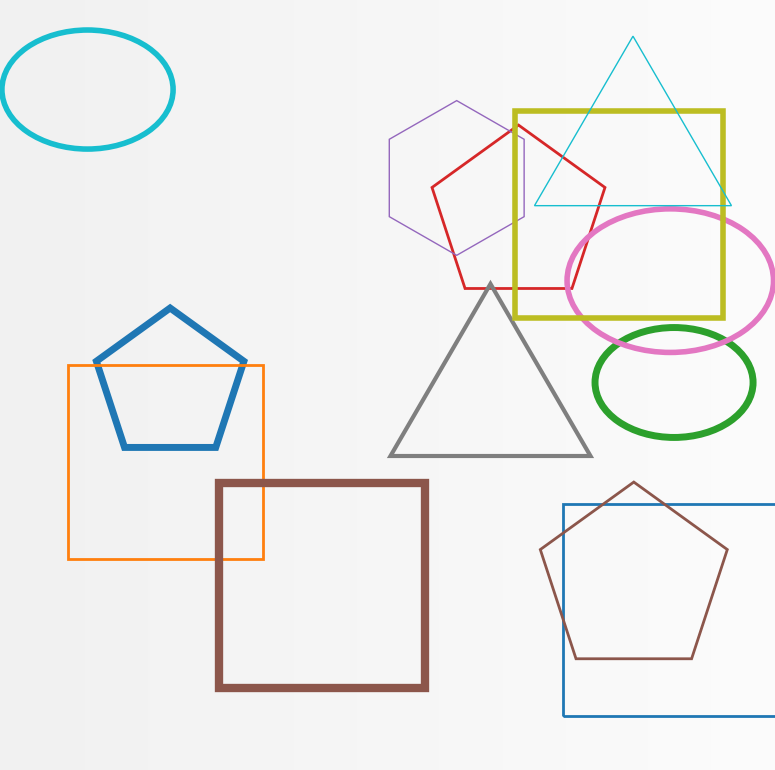[{"shape": "pentagon", "thickness": 2.5, "radius": 0.5, "center": [0.22, 0.5]}, {"shape": "square", "thickness": 1, "radius": 0.69, "center": [0.864, 0.208]}, {"shape": "square", "thickness": 1, "radius": 0.63, "center": [0.214, 0.4]}, {"shape": "oval", "thickness": 2.5, "radius": 0.51, "center": [0.87, 0.503]}, {"shape": "pentagon", "thickness": 1, "radius": 0.59, "center": [0.669, 0.72]}, {"shape": "hexagon", "thickness": 0.5, "radius": 0.5, "center": [0.589, 0.769]}, {"shape": "pentagon", "thickness": 1, "radius": 0.63, "center": [0.818, 0.247]}, {"shape": "square", "thickness": 3, "radius": 0.67, "center": [0.415, 0.24]}, {"shape": "oval", "thickness": 2, "radius": 0.67, "center": [0.865, 0.636]}, {"shape": "triangle", "thickness": 1.5, "radius": 0.75, "center": [0.633, 0.482]}, {"shape": "square", "thickness": 2, "radius": 0.67, "center": [0.799, 0.721]}, {"shape": "triangle", "thickness": 0.5, "radius": 0.73, "center": [0.817, 0.806]}, {"shape": "oval", "thickness": 2, "radius": 0.55, "center": [0.113, 0.884]}]